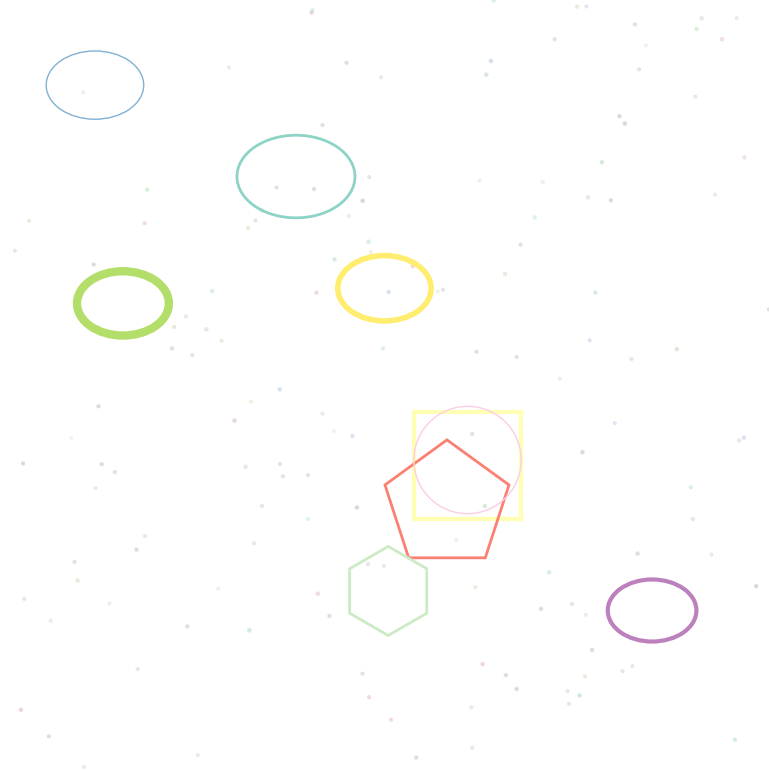[{"shape": "oval", "thickness": 1, "radius": 0.38, "center": [0.384, 0.771]}, {"shape": "square", "thickness": 1.5, "radius": 0.35, "center": [0.607, 0.396]}, {"shape": "pentagon", "thickness": 1, "radius": 0.42, "center": [0.58, 0.344]}, {"shape": "oval", "thickness": 0.5, "radius": 0.32, "center": [0.123, 0.889]}, {"shape": "oval", "thickness": 3, "radius": 0.3, "center": [0.16, 0.606]}, {"shape": "circle", "thickness": 0.5, "radius": 0.35, "center": [0.607, 0.403]}, {"shape": "oval", "thickness": 1.5, "radius": 0.29, "center": [0.847, 0.207]}, {"shape": "hexagon", "thickness": 1, "radius": 0.29, "center": [0.504, 0.233]}, {"shape": "oval", "thickness": 2, "radius": 0.3, "center": [0.499, 0.626]}]